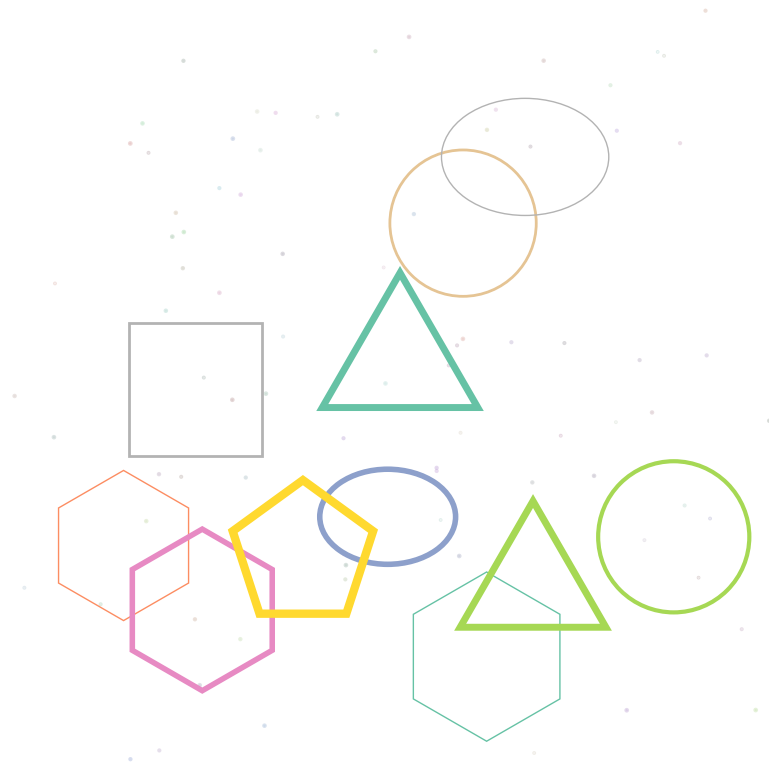[{"shape": "hexagon", "thickness": 0.5, "radius": 0.55, "center": [0.632, 0.147]}, {"shape": "triangle", "thickness": 2.5, "radius": 0.58, "center": [0.52, 0.529]}, {"shape": "hexagon", "thickness": 0.5, "radius": 0.49, "center": [0.16, 0.292]}, {"shape": "oval", "thickness": 2, "radius": 0.44, "center": [0.503, 0.329]}, {"shape": "hexagon", "thickness": 2, "radius": 0.52, "center": [0.263, 0.208]}, {"shape": "triangle", "thickness": 2.5, "radius": 0.55, "center": [0.692, 0.24]}, {"shape": "circle", "thickness": 1.5, "radius": 0.49, "center": [0.875, 0.303]}, {"shape": "pentagon", "thickness": 3, "radius": 0.48, "center": [0.393, 0.281]}, {"shape": "circle", "thickness": 1, "radius": 0.48, "center": [0.601, 0.71]}, {"shape": "oval", "thickness": 0.5, "radius": 0.54, "center": [0.682, 0.796]}, {"shape": "square", "thickness": 1, "radius": 0.43, "center": [0.254, 0.495]}]